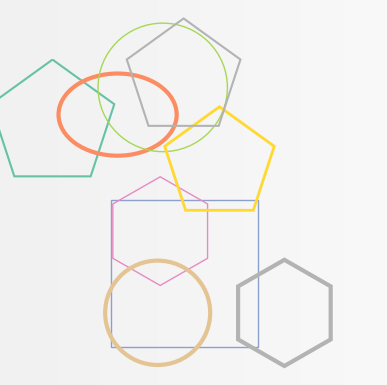[{"shape": "pentagon", "thickness": 1.5, "radius": 0.84, "center": [0.135, 0.678]}, {"shape": "oval", "thickness": 3, "radius": 0.76, "center": [0.303, 0.702]}, {"shape": "square", "thickness": 1, "radius": 0.95, "center": [0.476, 0.289]}, {"shape": "hexagon", "thickness": 1, "radius": 0.71, "center": [0.413, 0.4]}, {"shape": "circle", "thickness": 1, "radius": 0.83, "center": [0.42, 0.773]}, {"shape": "pentagon", "thickness": 2, "radius": 0.74, "center": [0.566, 0.574]}, {"shape": "circle", "thickness": 3, "radius": 0.68, "center": [0.407, 0.188]}, {"shape": "pentagon", "thickness": 1.5, "radius": 0.77, "center": [0.474, 0.798]}, {"shape": "hexagon", "thickness": 3, "radius": 0.69, "center": [0.734, 0.187]}]